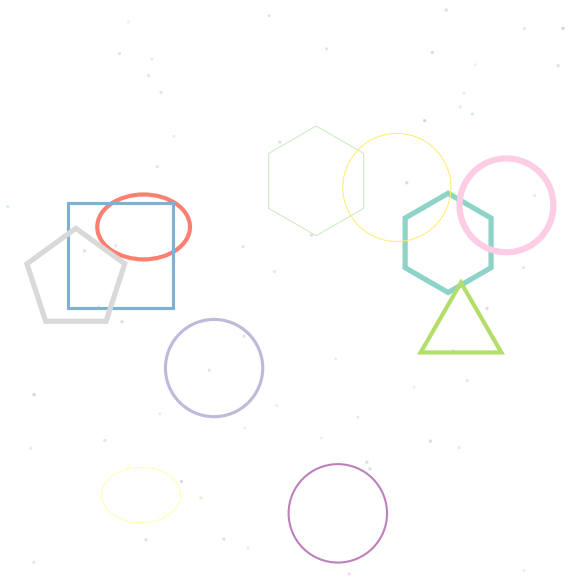[{"shape": "hexagon", "thickness": 2.5, "radius": 0.43, "center": [0.776, 0.579]}, {"shape": "oval", "thickness": 0.5, "radius": 0.34, "center": [0.244, 0.142]}, {"shape": "circle", "thickness": 1.5, "radius": 0.42, "center": [0.371, 0.362]}, {"shape": "oval", "thickness": 2, "radius": 0.4, "center": [0.249, 0.606]}, {"shape": "square", "thickness": 1.5, "radius": 0.45, "center": [0.209, 0.557]}, {"shape": "triangle", "thickness": 2, "radius": 0.4, "center": [0.798, 0.429]}, {"shape": "circle", "thickness": 3, "radius": 0.41, "center": [0.877, 0.644]}, {"shape": "pentagon", "thickness": 2.5, "radius": 0.44, "center": [0.131, 0.515]}, {"shape": "circle", "thickness": 1, "radius": 0.43, "center": [0.585, 0.11]}, {"shape": "hexagon", "thickness": 0.5, "radius": 0.48, "center": [0.547, 0.686]}, {"shape": "circle", "thickness": 0.5, "radius": 0.47, "center": [0.687, 0.675]}]